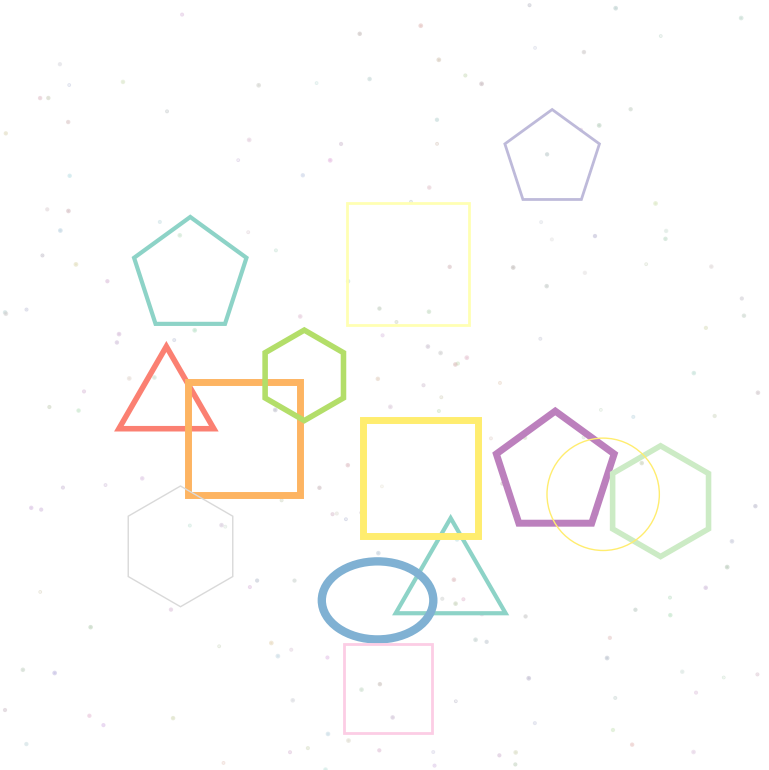[{"shape": "pentagon", "thickness": 1.5, "radius": 0.38, "center": [0.247, 0.641]}, {"shape": "triangle", "thickness": 1.5, "radius": 0.41, "center": [0.585, 0.245]}, {"shape": "square", "thickness": 1, "radius": 0.4, "center": [0.53, 0.657]}, {"shape": "pentagon", "thickness": 1, "radius": 0.32, "center": [0.717, 0.793]}, {"shape": "triangle", "thickness": 2, "radius": 0.36, "center": [0.216, 0.479]}, {"shape": "oval", "thickness": 3, "radius": 0.36, "center": [0.49, 0.22]}, {"shape": "square", "thickness": 2.5, "radius": 0.37, "center": [0.317, 0.43]}, {"shape": "hexagon", "thickness": 2, "radius": 0.29, "center": [0.395, 0.513]}, {"shape": "square", "thickness": 1, "radius": 0.29, "center": [0.504, 0.106]}, {"shape": "hexagon", "thickness": 0.5, "radius": 0.39, "center": [0.234, 0.29]}, {"shape": "pentagon", "thickness": 2.5, "radius": 0.4, "center": [0.721, 0.386]}, {"shape": "hexagon", "thickness": 2, "radius": 0.36, "center": [0.858, 0.349]}, {"shape": "square", "thickness": 2.5, "radius": 0.37, "center": [0.546, 0.379]}, {"shape": "circle", "thickness": 0.5, "radius": 0.36, "center": [0.783, 0.358]}]